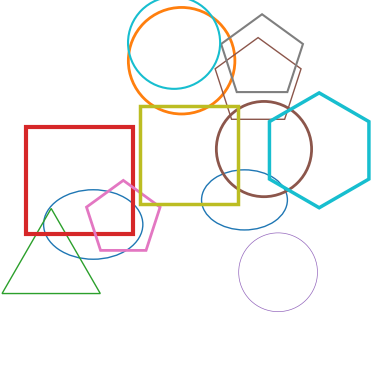[{"shape": "oval", "thickness": 1, "radius": 0.56, "center": [0.635, 0.481]}, {"shape": "oval", "thickness": 1, "radius": 0.64, "center": [0.242, 0.417]}, {"shape": "circle", "thickness": 2, "radius": 0.69, "center": [0.472, 0.842]}, {"shape": "triangle", "thickness": 1, "radius": 0.74, "center": [0.133, 0.311]}, {"shape": "square", "thickness": 3, "radius": 0.7, "center": [0.206, 0.531]}, {"shape": "circle", "thickness": 0.5, "radius": 0.51, "center": [0.722, 0.293]}, {"shape": "circle", "thickness": 2, "radius": 0.62, "center": [0.686, 0.613]}, {"shape": "pentagon", "thickness": 1, "radius": 0.59, "center": [0.67, 0.785]}, {"shape": "pentagon", "thickness": 2, "radius": 0.5, "center": [0.32, 0.431]}, {"shape": "pentagon", "thickness": 1.5, "radius": 0.56, "center": [0.681, 0.851]}, {"shape": "square", "thickness": 2.5, "radius": 0.64, "center": [0.491, 0.598]}, {"shape": "hexagon", "thickness": 2.5, "radius": 0.75, "center": [0.829, 0.61]}, {"shape": "circle", "thickness": 1.5, "radius": 0.6, "center": [0.452, 0.889]}]